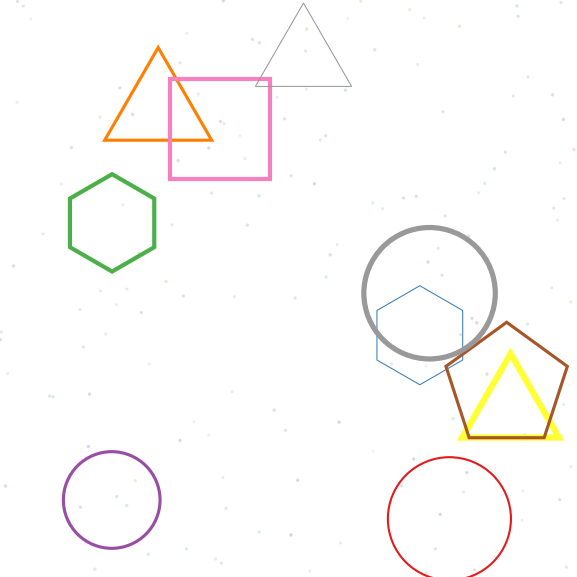[{"shape": "circle", "thickness": 1, "radius": 0.53, "center": [0.778, 0.101]}, {"shape": "hexagon", "thickness": 0.5, "radius": 0.43, "center": [0.727, 0.419]}, {"shape": "hexagon", "thickness": 2, "radius": 0.42, "center": [0.194, 0.613]}, {"shape": "circle", "thickness": 1.5, "radius": 0.42, "center": [0.193, 0.133]}, {"shape": "triangle", "thickness": 1.5, "radius": 0.53, "center": [0.274, 0.81]}, {"shape": "triangle", "thickness": 3, "radius": 0.48, "center": [0.884, 0.29]}, {"shape": "pentagon", "thickness": 1.5, "radius": 0.55, "center": [0.877, 0.331]}, {"shape": "square", "thickness": 2, "radius": 0.43, "center": [0.381, 0.775]}, {"shape": "triangle", "thickness": 0.5, "radius": 0.48, "center": [0.526, 0.898]}, {"shape": "circle", "thickness": 2.5, "radius": 0.57, "center": [0.744, 0.491]}]